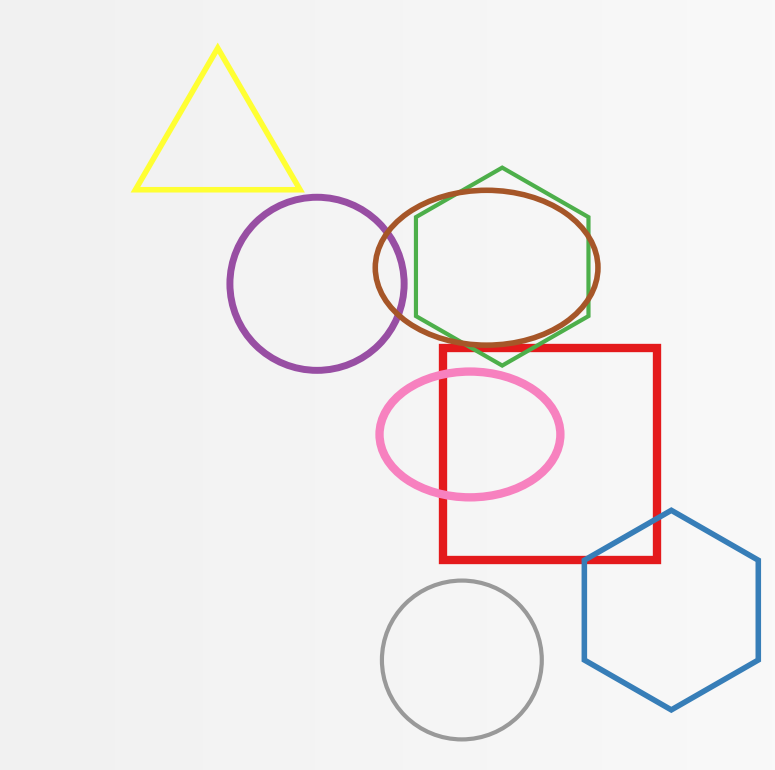[{"shape": "square", "thickness": 3, "radius": 0.69, "center": [0.709, 0.41]}, {"shape": "hexagon", "thickness": 2, "radius": 0.65, "center": [0.866, 0.208]}, {"shape": "hexagon", "thickness": 1.5, "radius": 0.64, "center": [0.648, 0.654]}, {"shape": "circle", "thickness": 2.5, "radius": 0.56, "center": [0.409, 0.631]}, {"shape": "triangle", "thickness": 2, "radius": 0.61, "center": [0.281, 0.815]}, {"shape": "oval", "thickness": 2, "radius": 0.72, "center": [0.628, 0.652]}, {"shape": "oval", "thickness": 3, "radius": 0.58, "center": [0.606, 0.436]}, {"shape": "circle", "thickness": 1.5, "radius": 0.52, "center": [0.596, 0.143]}]